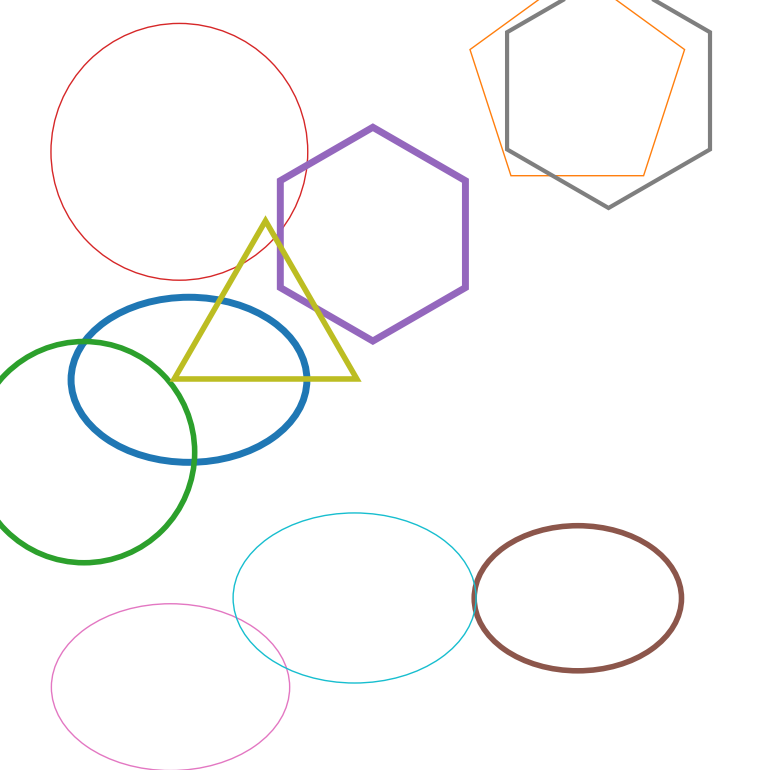[{"shape": "oval", "thickness": 2.5, "radius": 0.77, "center": [0.245, 0.507]}, {"shape": "pentagon", "thickness": 0.5, "radius": 0.73, "center": [0.75, 0.89]}, {"shape": "circle", "thickness": 2, "radius": 0.72, "center": [0.109, 0.413]}, {"shape": "circle", "thickness": 0.5, "radius": 0.83, "center": [0.233, 0.803]}, {"shape": "hexagon", "thickness": 2.5, "radius": 0.69, "center": [0.484, 0.696]}, {"shape": "oval", "thickness": 2, "radius": 0.67, "center": [0.75, 0.223]}, {"shape": "oval", "thickness": 0.5, "radius": 0.77, "center": [0.221, 0.108]}, {"shape": "hexagon", "thickness": 1.5, "radius": 0.76, "center": [0.79, 0.882]}, {"shape": "triangle", "thickness": 2, "radius": 0.68, "center": [0.345, 0.576]}, {"shape": "oval", "thickness": 0.5, "radius": 0.79, "center": [0.46, 0.223]}]